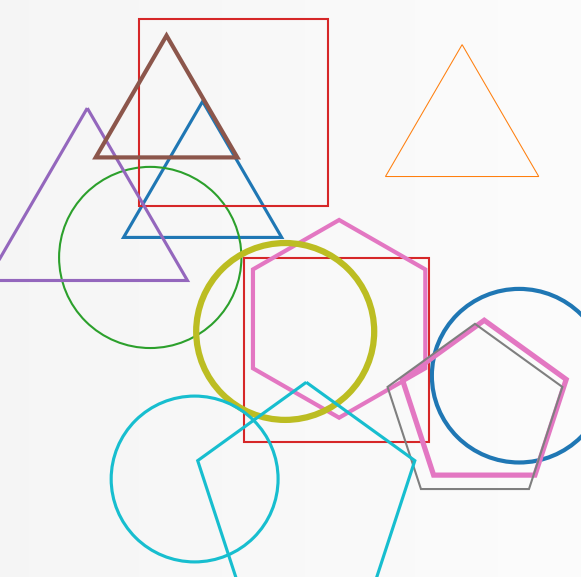[{"shape": "triangle", "thickness": 1.5, "radius": 0.79, "center": [0.349, 0.667]}, {"shape": "circle", "thickness": 2, "radius": 0.75, "center": [0.893, 0.349]}, {"shape": "triangle", "thickness": 0.5, "radius": 0.76, "center": [0.795, 0.77]}, {"shape": "circle", "thickness": 1, "radius": 0.78, "center": [0.258, 0.553]}, {"shape": "square", "thickness": 1, "radius": 0.8, "center": [0.578, 0.394]}, {"shape": "square", "thickness": 1, "radius": 0.81, "center": [0.402, 0.805]}, {"shape": "triangle", "thickness": 1.5, "radius": 0.99, "center": [0.15, 0.613]}, {"shape": "triangle", "thickness": 2, "radius": 0.7, "center": [0.286, 0.797]}, {"shape": "pentagon", "thickness": 2.5, "radius": 0.74, "center": [0.833, 0.296]}, {"shape": "hexagon", "thickness": 2, "radius": 0.86, "center": [0.583, 0.447]}, {"shape": "pentagon", "thickness": 1, "radius": 0.79, "center": [0.817, 0.28]}, {"shape": "circle", "thickness": 3, "radius": 0.77, "center": [0.491, 0.425]}, {"shape": "circle", "thickness": 1.5, "radius": 0.72, "center": [0.335, 0.17]}, {"shape": "pentagon", "thickness": 1.5, "radius": 0.98, "center": [0.527, 0.141]}]